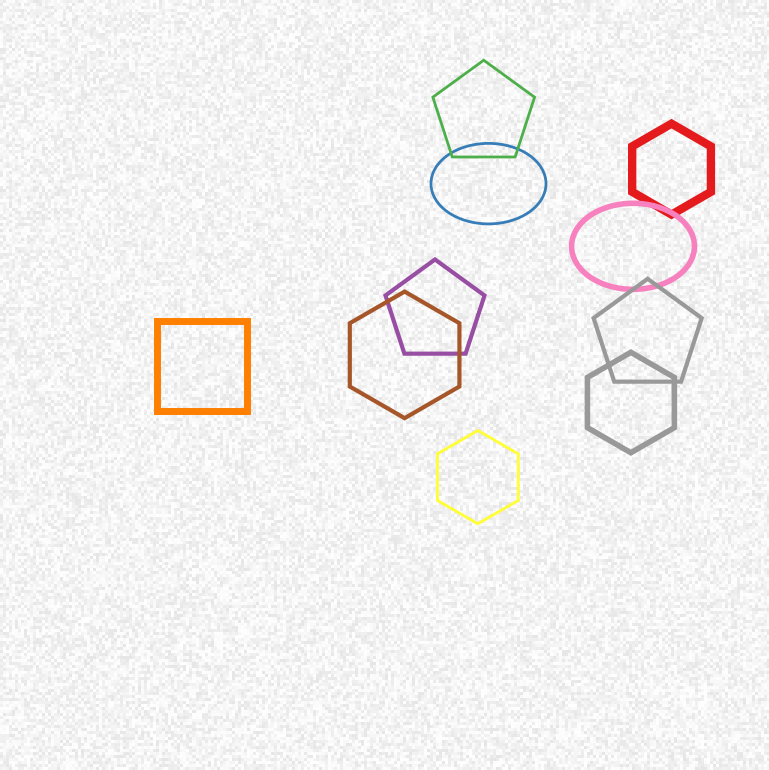[{"shape": "hexagon", "thickness": 3, "radius": 0.3, "center": [0.872, 0.78]}, {"shape": "oval", "thickness": 1, "radius": 0.37, "center": [0.634, 0.762]}, {"shape": "pentagon", "thickness": 1, "radius": 0.35, "center": [0.628, 0.852]}, {"shape": "pentagon", "thickness": 1.5, "radius": 0.34, "center": [0.565, 0.595]}, {"shape": "square", "thickness": 2.5, "radius": 0.29, "center": [0.262, 0.524]}, {"shape": "hexagon", "thickness": 1, "radius": 0.3, "center": [0.621, 0.38]}, {"shape": "hexagon", "thickness": 1.5, "radius": 0.41, "center": [0.525, 0.539]}, {"shape": "oval", "thickness": 2, "radius": 0.4, "center": [0.822, 0.68]}, {"shape": "pentagon", "thickness": 1.5, "radius": 0.37, "center": [0.841, 0.564]}, {"shape": "hexagon", "thickness": 2, "radius": 0.33, "center": [0.819, 0.477]}]